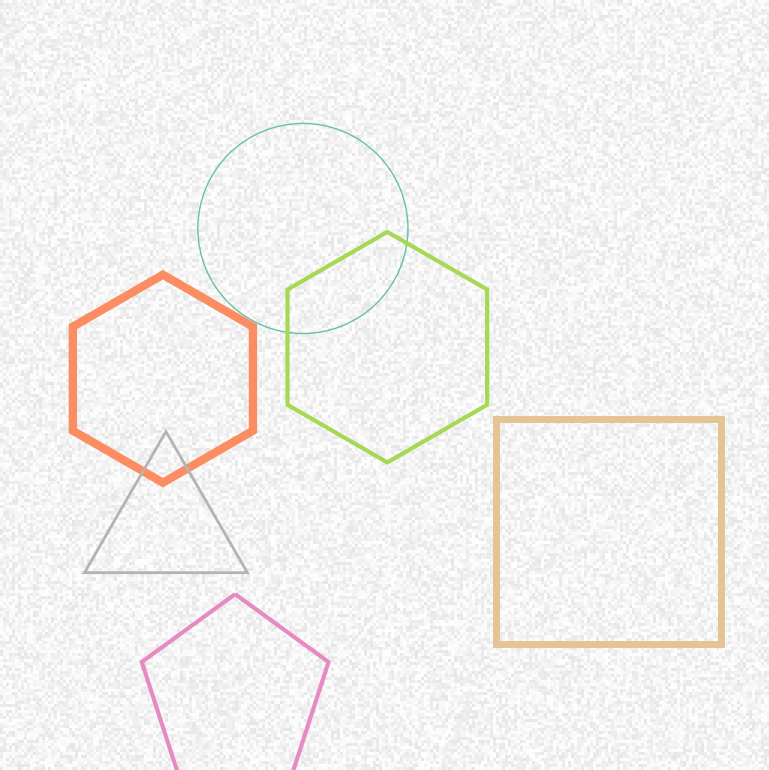[{"shape": "circle", "thickness": 0.5, "radius": 0.68, "center": [0.393, 0.703]}, {"shape": "hexagon", "thickness": 3, "radius": 0.68, "center": [0.212, 0.508]}, {"shape": "pentagon", "thickness": 1.5, "radius": 0.64, "center": [0.305, 0.101]}, {"shape": "hexagon", "thickness": 1.5, "radius": 0.75, "center": [0.503, 0.549]}, {"shape": "square", "thickness": 2.5, "radius": 0.73, "center": [0.79, 0.31]}, {"shape": "triangle", "thickness": 1, "radius": 0.61, "center": [0.216, 0.317]}]